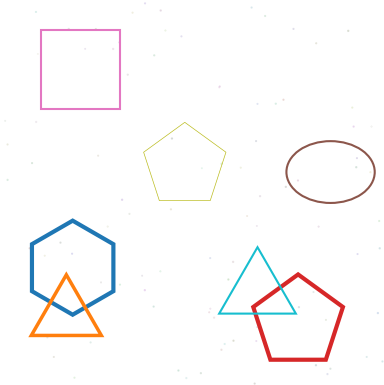[{"shape": "hexagon", "thickness": 3, "radius": 0.61, "center": [0.189, 0.305]}, {"shape": "triangle", "thickness": 2.5, "radius": 0.53, "center": [0.172, 0.181]}, {"shape": "pentagon", "thickness": 3, "radius": 0.61, "center": [0.774, 0.165]}, {"shape": "oval", "thickness": 1.5, "radius": 0.57, "center": [0.859, 0.553]}, {"shape": "square", "thickness": 1.5, "radius": 0.51, "center": [0.208, 0.819]}, {"shape": "pentagon", "thickness": 0.5, "radius": 0.56, "center": [0.48, 0.57]}, {"shape": "triangle", "thickness": 1.5, "radius": 0.57, "center": [0.669, 0.243]}]